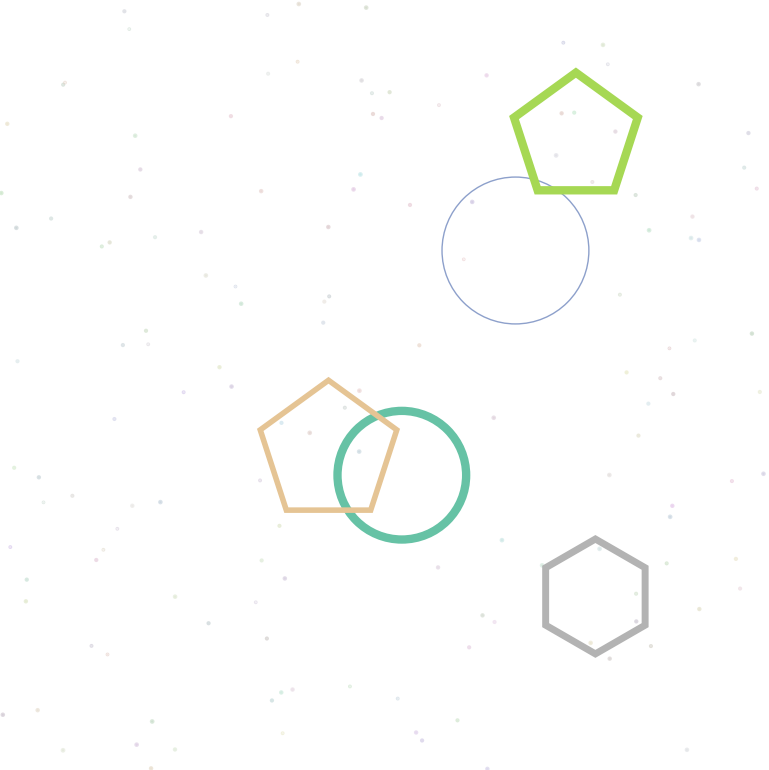[{"shape": "circle", "thickness": 3, "radius": 0.42, "center": [0.522, 0.383]}, {"shape": "circle", "thickness": 0.5, "radius": 0.48, "center": [0.669, 0.675]}, {"shape": "pentagon", "thickness": 3, "radius": 0.42, "center": [0.748, 0.821]}, {"shape": "pentagon", "thickness": 2, "radius": 0.47, "center": [0.427, 0.413]}, {"shape": "hexagon", "thickness": 2.5, "radius": 0.37, "center": [0.773, 0.225]}]